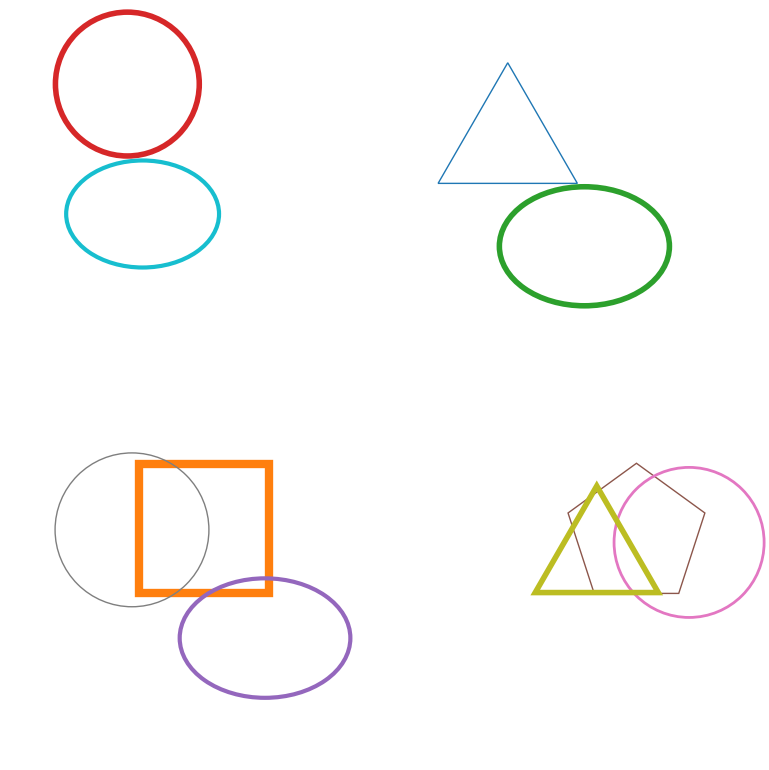[{"shape": "triangle", "thickness": 0.5, "radius": 0.52, "center": [0.659, 0.814]}, {"shape": "square", "thickness": 3, "radius": 0.42, "center": [0.265, 0.313]}, {"shape": "oval", "thickness": 2, "radius": 0.55, "center": [0.759, 0.68]}, {"shape": "circle", "thickness": 2, "radius": 0.47, "center": [0.165, 0.891]}, {"shape": "oval", "thickness": 1.5, "radius": 0.55, "center": [0.344, 0.171]}, {"shape": "pentagon", "thickness": 0.5, "radius": 0.47, "center": [0.827, 0.305]}, {"shape": "circle", "thickness": 1, "radius": 0.49, "center": [0.895, 0.296]}, {"shape": "circle", "thickness": 0.5, "radius": 0.5, "center": [0.171, 0.312]}, {"shape": "triangle", "thickness": 2, "radius": 0.46, "center": [0.775, 0.277]}, {"shape": "oval", "thickness": 1.5, "radius": 0.5, "center": [0.185, 0.722]}]